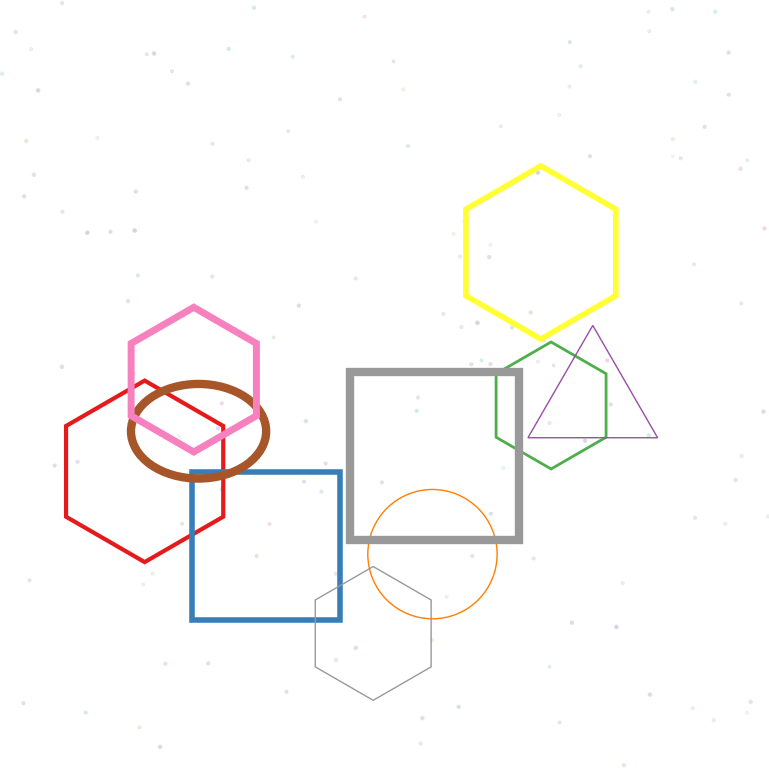[{"shape": "hexagon", "thickness": 1.5, "radius": 0.59, "center": [0.188, 0.388]}, {"shape": "square", "thickness": 2, "radius": 0.48, "center": [0.346, 0.291]}, {"shape": "hexagon", "thickness": 1, "radius": 0.41, "center": [0.716, 0.473]}, {"shape": "triangle", "thickness": 0.5, "radius": 0.49, "center": [0.77, 0.48]}, {"shape": "circle", "thickness": 0.5, "radius": 0.42, "center": [0.562, 0.28]}, {"shape": "hexagon", "thickness": 2, "radius": 0.56, "center": [0.702, 0.672]}, {"shape": "oval", "thickness": 3, "radius": 0.44, "center": [0.258, 0.44]}, {"shape": "hexagon", "thickness": 2.5, "radius": 0.47, "center": [0.252, 0.507]}, {"shape": "square", "thickness": 3, "radius": 0.55, "center": [0.564, 0.408]}, {"shape": "hexagon", "thickness": 0.5, "radius": 0.43, "center": [0.485, 0.177]}]